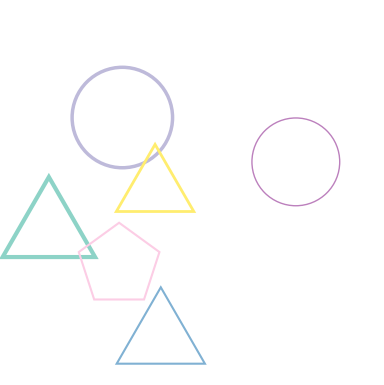[{"shape": "triangle", "thickness": 3, "radius": 0.69, "center": [0.127, 0.402]}, {"shape": "circle", "thickness": 2.5, "radius": 0.65, "center": [0.318, 0.695]}, {"shape": "triangle", "thickness": 1.5, "radius": 0.66, "center": [0.418, 0.121]}, {"shape": "pentagon", "thickness": 1.5, "radius": 0.55, "center": [0.309, 0.311]}, {"shape": "circle", "thickness": 1, "radius": 0.57, "center": [0.768, 0.58]}, {"shape": "triangle", "thickness": 2, "radius": 0.58, "center": [0.403, 0.509]}]